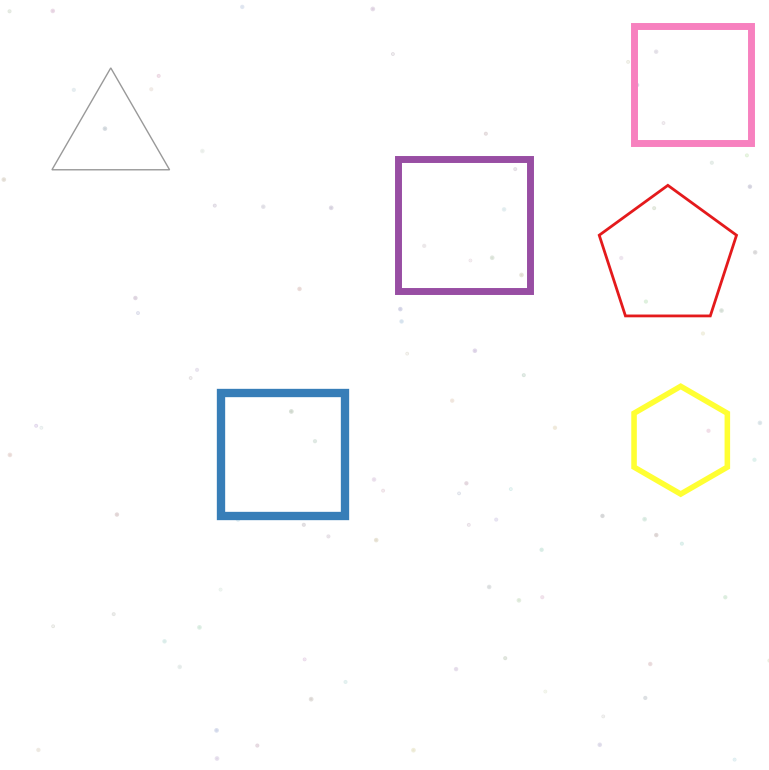[{"shape": "pentagon", "thickness": 1, "radius": 0.47, "center": [0.867, 0.666]}, {"shape": "square", "thickness": 3, "radius": 0.4, "center": [0.367, 0.41]}, {"shape": "square", "thickness": 2.5, "radius": 0.43, "center": [0.602, 0.708]}, {"shape": "hexagon", "thickness": 2, "radius": 0.35, "center": [0.884, 0.428]}, {"shape": "square", "thickness": 2.5, "radius": 0.38, "center": [0.9, 0.89]}, {"shape": "triangle", "thickness": 0.5, "radius": 0.44, "center": [0.144, 0.824]}]